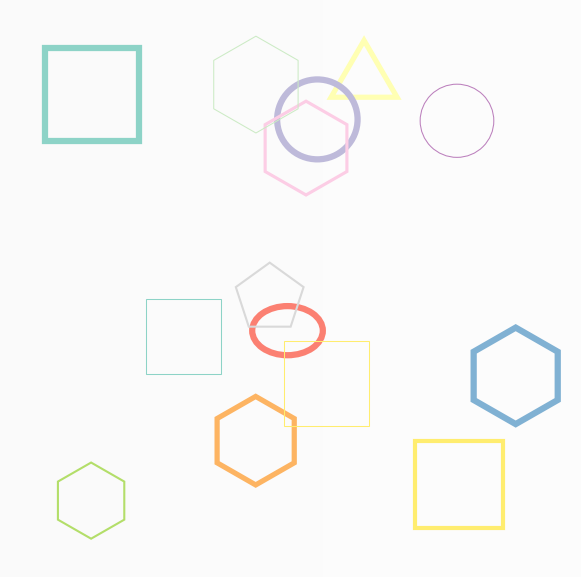[{"shape": "square", "thickness": 3, "radius": 0.4, "center": [0.159, 0.835]}, {"shape": "square", "thickness": 0.5, "radius": 0.32, "center": [0.315, 0.416]}, {"shape": "triangle", "thickness": 2.5, "radius": 0.33, "center": [0.626, 0.864]}, {"shape": "circle", "thickness": 3, "radius": 0.35, "center": [0.546, 0.792]}, {"shape": "oval", "thickness": 3, "radius": 0.3, "center": [0.495, 0.427]}, {"shape": "hexagon", "thickness": 3, "radius": 0.42, "center": [0.887, 0.348]}, {"shape": "hexagon", "thickness": 2.5, "radius": 0.38, "center": [0.44, 0.236]}, {"shape": "hexagon", "thickness": 1, "radius": 0.33, "center": [0.157, 0.132]}, {"shape": "hexagon", "thickness": 1.5, "radius": 0.41, "center": [0.527, 0.743]}, {"shape": "pentagon", "thickness": 1, "radius": 0.31, "center": [0.464, 0.483]}, {"shape": "circle", "thickness": 0.5, "radius": 0.32, "center": [0.786, 0.79]}, {"shape": "hexagon", "thickness": 0.5, "radius": 0.42, "center": [0.44, 0.853]}, {"shape": "square", "thickness": 2, "radius": 0.38, "center": [0.789, 0.16]}, {"shape": "square", "thickness": 0.5, "radius": 0.37, "center": [0.562, 0.335]}]